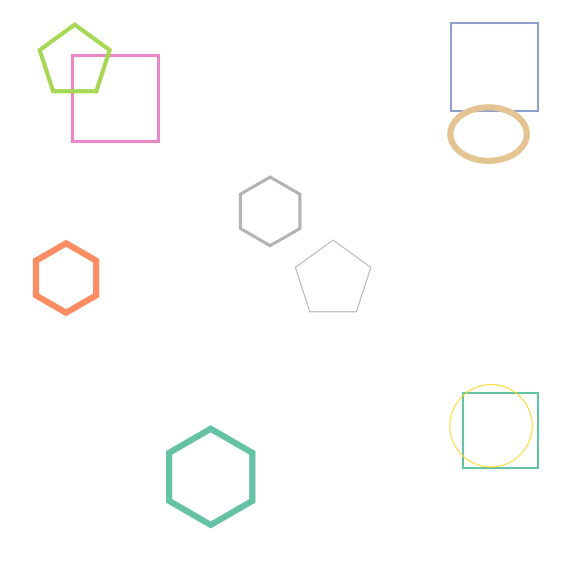[{"shape": "hexagon", "thickness": 3, "radius": 0.42, "center": [0.365, 0.173]}, {"shape": "square", "thickness": 1, "radius": 0.32, "center": [0.866, 0.254]}, {"shape": "hexagon", "thickness": 3, "radius": 0.3, "center": [0.114, 0.518]}, {"shape": "square", "thickness": 1, "radius": 0.38, "center": [0.856, 0.883]}, {"shape": "square", "thickness": 1.5, "radius": 0.37, "center": [0.199, 0.829]}, {"shape": "pentagon", "thickness": 2, "radius": 0.32, "center": [0.129, 0.893]}, {"shape": "circle", "thickness": 0.5, "radius": 0.36, "center": [0.85, 0.262]}, {"shape": "oval", "thickness": 3, "radius": 0.33, "center": [0.846, 0.767]}, {"shape": "hexagon", "thickness": 1.5, "radius": 0.3, "center": [0.468, 0.633]}, {"shape": "pentagon", "thickness": 0.5, "radius": 0.34, "center": [0.577, 0.515]}]